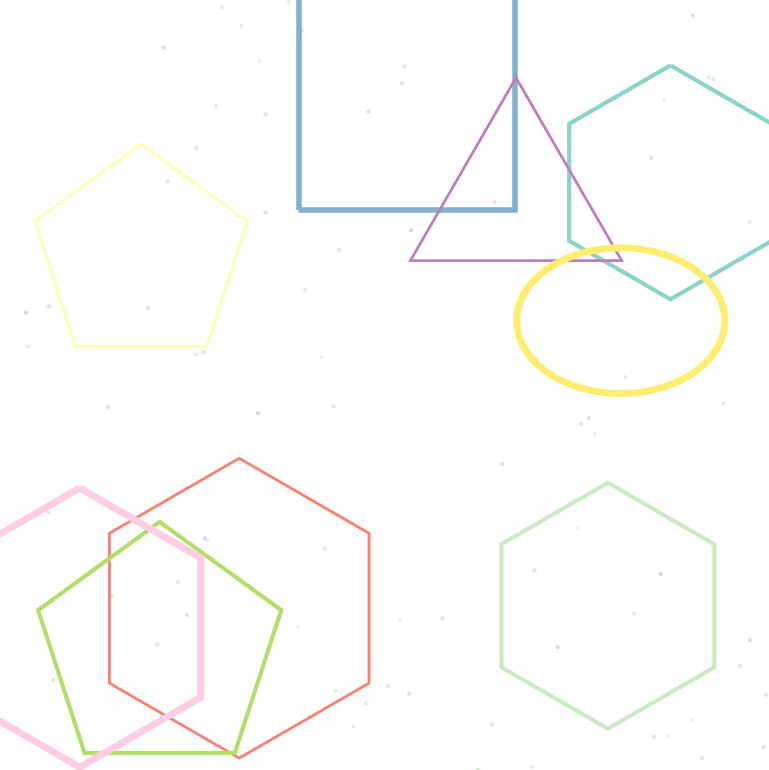[{"shape": "hexagon", "thickness": 1.5, "radius": 0.76, "center": [0.871, 0.763]}, {"shape": "pentagon", "thickness": 1, "radius": 0.73, "center": [0.183, 0.668]}, {"shape": "hexagon", "thickness": 1, "radius": 0.97, "center": [0.311, 0.21]}, {"shape": "square", "thickness": 2, "radius": 0.7, "center": [0.529, 0.867]}, {"shape": "pentagon", "thickness": 1.5, "radius": 0.83, "center": [0.207, 0.156]}, {"shape": "hexagon", "thickness": 2.5, "radius": 0.91, "center": [0.104, 0.185]}, {"shape": "triangle", "thickness": 1, "radius": 0.79, "center": [0.67, 0.741]}, {"shape": "hexagon", "thickness": 1.5, "radius": 0.8, "center": [0.789, 0.213]}, {"shape": "oval", "thickness": 2.5, "radius": 0.68, "center": [0.806, 0.584]}]